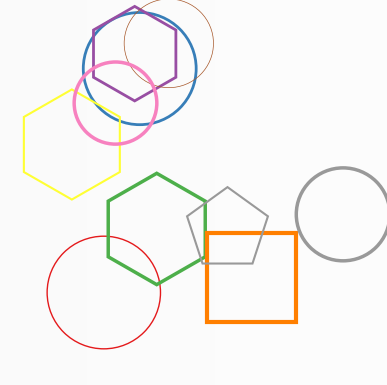[{"shape": "circle", "thickness": 1, "radius": 0.73, "center": [0.268, 0.24]}, {"shape": "circle", "thickness": 2, "radius": 0.73, "center": [0.361, 0.822]}, {"shape": "hexagon", "thickness": 2.5, "radius": 0.72, "center": [0.404, 0.405]}, {"shape": "hexagon", "thickness": 2, "radius": 0.61, "center": [0.348, 0.861]}, {"shape": "square", "thickness": 3, "radius": 0.58, "center": [0.649, 0.28]}, {"shape": "hexagon", "thickness": 1.5, "radius": 0.71, "center": [0.185, 0.625]}, {"shape": "circle", "thickness": 0.5, "radius": 0.58, "center": [0.436, 0.888]}, {"shape": "circle", "thickness": 2.5, "radius": 0.53, "center": [0.298, 0.732]}, {"shape": "pentagon", "thickness": 1.5, "radius": 0.55, "center": [0.587, 0.404]}, {"shape": "circle", "thickness": 2.5, "radius": 0.6, "center": [0.885, 0.443]}]